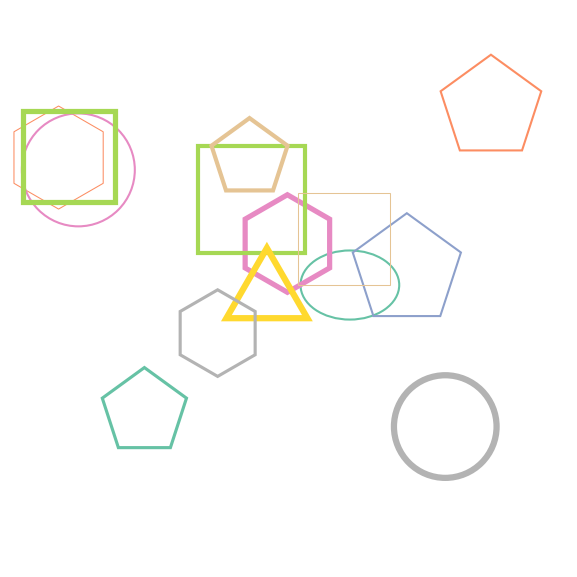[{"shape": "pentagon", "thickness": 1.5, "radius": 0.38, "center": [0.25, 0.286]}, {"shape": "oval", "thickness": 1, "radius": 0.43, "center": [0.606, 0.506]}, {"shape": "pentagon", "thickness": 1, "radius": 0.46, "center": [0.85, 0.813]}, {"shape": "hexagon", "thickness": 0.5, "radius": 0.45, "center": [0.101, 0.726]}, {"shape": "pentagon", "thickness": 1, "radius": 0.49, "center": [0.704, 0.531]}, {"shape": "circle", "thickness": 1, "radius": 0.49, "center": [0.136, 0.705]}, {"shape": "hexagon", "thickness": 2.5, "radius": 0.42, "center": [0.498, 0.577]}, {"shape": "square", "thickness": 2.5, "radius": 0.4, "center": [0.12, 0.728]}, {"shape": "square", "thickness": 2, "radius": 0.46, "center": [0.435, 0.654]}, {"shape": "triangle", "thickness": 3, "radius": 0.4, "center": [0.462, 0.489]}, {"shape": "pentagon", "thickness": 2, "radius": 0.35, "center": [0.432, 0.725]}, {"shape": "square", "thickness": 0.5, "radius": 0.4, "center": [0.595, 0.586]}, {"shape": "hexagon", "thickness": 1.5, "radius": 0.37, "center": [0.377, 0.422]}, {"shape": "circle", "thickness": 3, "radius": 0.44, "center": [0.771, 0.261]}]